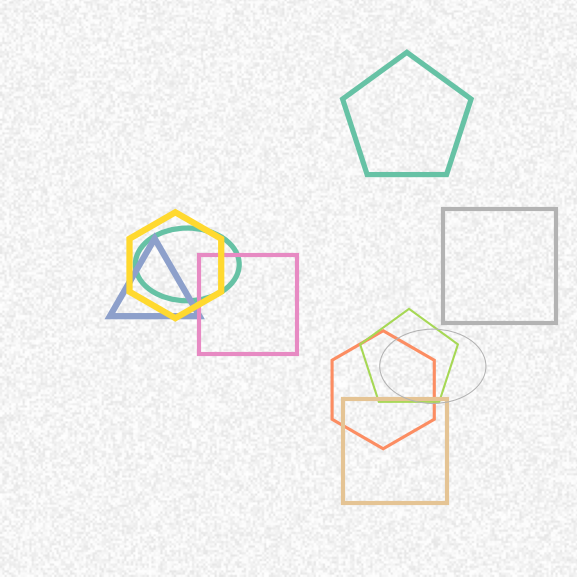[{"shape": "pentagon", "thickness": 2.5, "radius": 0.59, "center": [0.705, 0.792]}, {"shape": "oval", "thickness": 2.5, "radius": 0.45, "center": [0.324, 0.541]}, {"shape": "hexagon", "thickness": 1.5, "radius": 0.51, "center": [0.664, 0.324]}, {"shape": "triangle", "thickness": 3, "radius": 0.45, "center": [0.268, 0.496]}, {"shape": "square", "thickness": 2, "radius": 0.43, "center": [0.43, 0.472]}, {"shape": "pentagon", "thickness": 1, "radius": 0.44, "center": [0.708, 0.375]}, {"shape": "hexagon", "thickness": 3, "radius": 0.46, "center": [0.304, 0.54]}, {"shape": "square", "thickness": 2, "radius": 0.45, "center": [0.684, 0.218]}, {"shape": "square", "thickness": 2, "radius": 0.49, "center": [0.865, 0.538]}, {"shape": "oval", "thickness": 0.5, "radius": 0.46, "center": [0.749, 0.365]}]